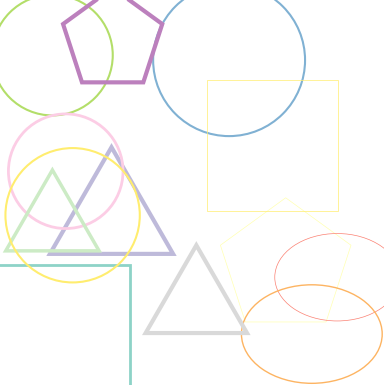[{"shape": "square", "thickness": 2, "radius": 0.92, "center": [0.152, 0.128]}, {"shape": "pentagon", "thickness": 0.5, "radius": 0.89, "center": [0.742, 0.308]}, {"shape": "triangle", "thickness": 3, "radius": 0.92, "center": [0.29, 0.433]}, {"shape": "oval", "thickness": 0.5, "radius": 0.81, "center": [0.876, 0.28]}, {"shape": "circle", "thickness": 1.5, "radius": 0.99, "center": [0.595, 0.844]}, {"shape": "oval", "thickness": 1, "radius": 0.91, "center": [0.81, 0.132]}, {"shape": "circle", "thickness": 1.5, "radius": 0.78, "center": [0.136, 0.857]}, {"shape": "circle", "thickness": 2, "radius": 0.74, "center": [0.171, 0.555]}, {"shape": "triangle", "thickness": 3, "radius": 0.76, "center": [0.51, 0.211]}, {"shape": "pentagon", "thickness": 3, "radius": 0.68, "center": [0.293, 0.896]}, {"shape": "triangle", "thickness": 2.5, "radius": 0.7, "center": [0.136, 0.418]}, {"shape": "circle", "thickness": 1.5, "radius": 0.87, "center": [0.189, 0.441]}, {"shape": "square", "thickness": 0.5, "radius": 0.85, "center": [0.707, 0.623]}]